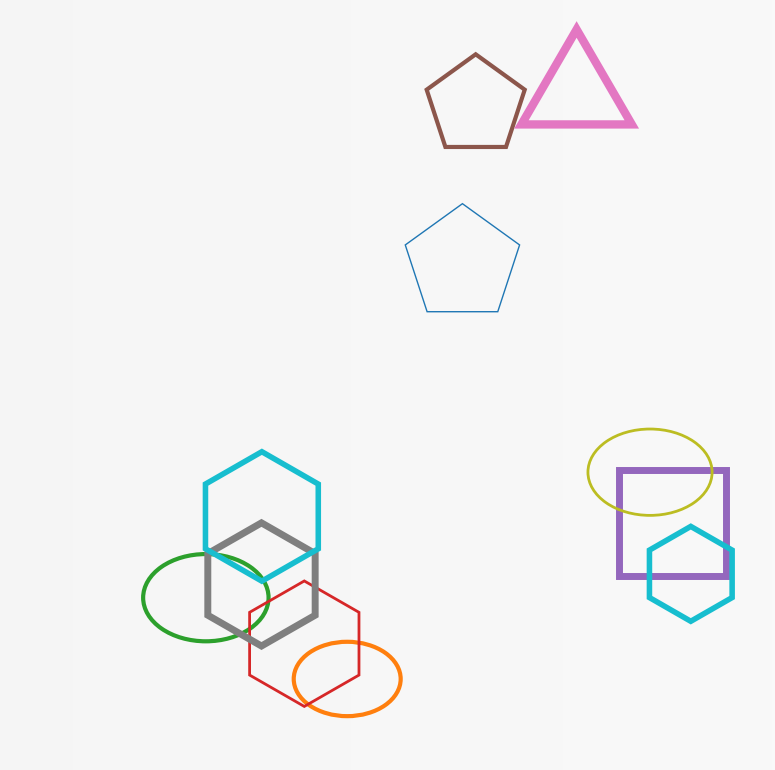[{"shape": "pentagon", "thickness": 0.5, "radius": 0.39, "center": [0.597, 0.658]}, {"shape": "oval", "thickness": 1.5, "radius": 0.34, "center": [0.448, 0.118]}, {"shape": "oval", "thickness": 1.5, "radius": 0.4, "center": [0.266, 0.224]}, {"shape": "hexagon", "thickness": 1, "radius": 0.41, "center": [0.393, 0.164]}, {"shape": "square", "thickness": 2.5, "radius": 0.34, "center": [0.868, 0.321]}, {"shape": "pentagon", "thickness": 1.5, "radius": 0.33, "center": [0.614, 0.863]}, {"shape": "triangle", "thickness": 3, "radius": 0.41, "center": [0.744, 0.88]}, {"shape": "hexagon", "thickness": 2.5, "radius": 0.4, "center": [0.337, 0.241]}, {"shape": "oval", "thickness": 1, "radius": 0.4, "center": [0.839, 0.387]}, {"shape": "hexagon", "thickness": 2, "radius": 0.31, "center": [0.891, 0.255]}, {"shape": "hexagon", "thickness": 2, "radius": 0.42, "center": [0.338, 0.329]}]